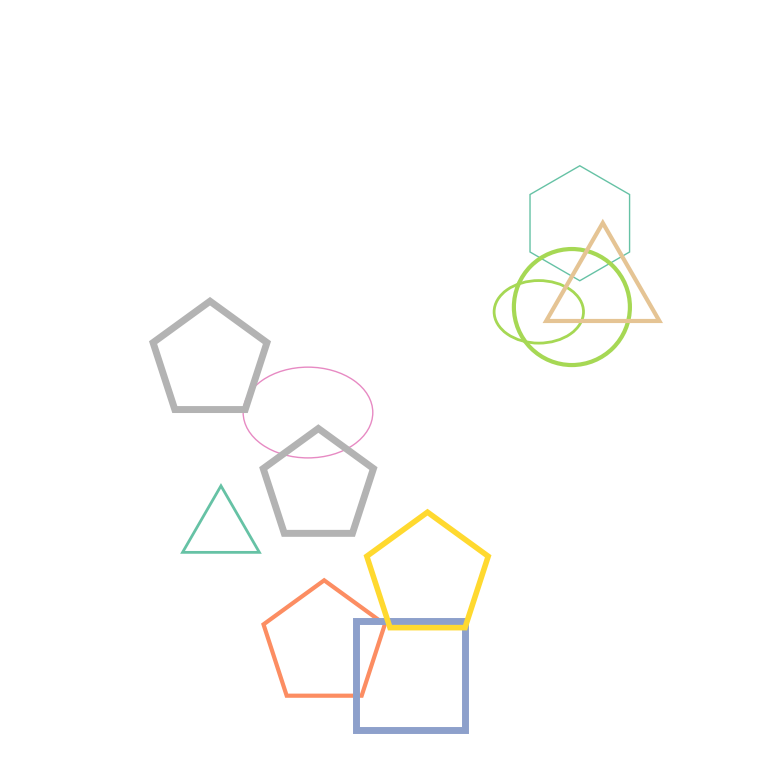[{"shape": "hexagon", "thickness": 0.5, "radius": 0.37, "center": [0.753, 0.71]}, {"shape": "triangle", "thickness": 1, "radius": 0.29, "center": [0.287, 0.311]}, {"shape": "pentagon", "thickness": 1.5, "radius": 0.41, "center": [0.421, 0.164]}, {"shape": "square", "thickness": 2.5, "radius": 0.35, "center": [0.533, 0.123]}, {"shape": "oval", "thickness": 0.5, "radius": 0.42, "center": [0.4, 0.464]}, {"shape": "circle", "thickness": 1.5, "radius": 0.38, "center": [0.743, 0.601]}, {"shape": "oval", "thickness": 1, "radius": 0.29, "center": [0.7, 0.595]}, {"shape": "pentagon", "thickness": 2, "radius": 0.41, "center": [0.555, 0.252]}, {"shape": "triangle", "thickness": 1.5, "radius": 0.42, "center": [0.783, 0.626]}, {"shape": "pentagon", "thickness": 2.5, "radius": 0.38, "center": [0.413, 0.368]}, {"shape": "pentagon", "thickness": 2.5, "radius": 0.39, "center": [0.273, 0.531]}]